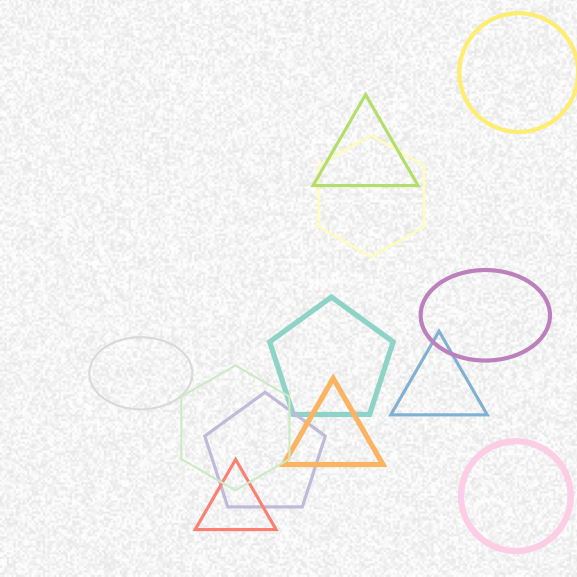[{"shape": "pentagon", "thickness": 2.5, "radius": 0.56, "center": [0.574, 0.372]}, {"shape": "hexagon", "thickness": 1, "radius": 0.53, "center": [0.643, 0.66]}, {"shape": "pentagon", "thickness": 1.5, "radius": 0.55, "center": [0.459, 0.21]}, {"shape": "triangle", "thickness": 1.5, "radius": 0.4, "center": [0.408, 0.123]}, {"shape": "triangle", "thickness": 1.5, "radius": 0.48, "center": [0.76, 0.329]}, {"shape": "triangle", "thickness": 2.5, "radius": 0.5, "center": [0.577, 0.245]}, {"shape": "triangle", "thickness": 1.5, "radius": 0.52, "center": [0.633, 0.73]}, {"shape": "circle", "thickness": 3, "radius": 0.47, "center": [0.893, 0.14]}, {"shape": "oval", "thickness": 1, "radius": 0.45, "center": [0.244, 0.353]}, {"shape": "oval", "thickness": 2, "radius": 0.56, "center": [0.84, 0.453]}, {"shape": "hexagon", "thickness": 1, "radius": 0.54, "center": [0.408, 0.258]}, {"shape": "circle", "thickness": 2, "radius": 0.51, "center": [0.898, 0.874]}]